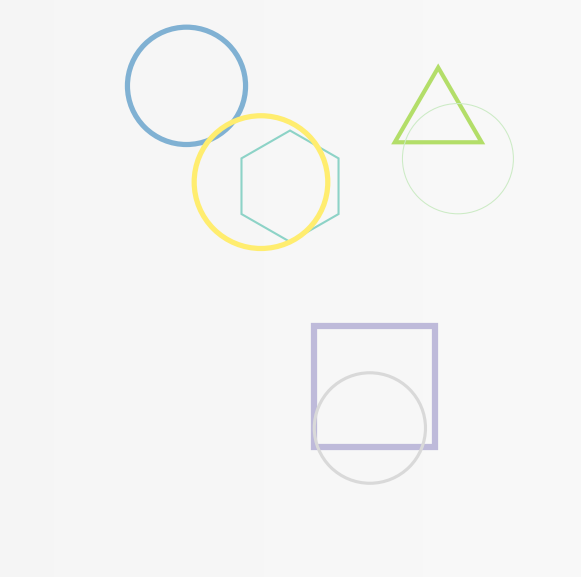[{"shape": "hexagon", "thickness": 1, "radius": 0.48, "center": [0.499, 0.677]}, {"shape": "square", "thickness": 3, "radius": 0.52, "center": [0.644, 0.33]}, {"shape": "circle", "thickness": 2.5, "radius": 0.51, "center": [0.321, 0.85]}, {"shape": "triangle", "thickness": 2, "radius": 0.43, "center": [0.754, 0.796]}, {"shape": "circle", "thickness": 1.5, "radius": 0.48, "center": [0.636, 0.258]}, {"shape": "circle", "thickness": 0.5, "radius": 0.48, "center": [0.788, 0.724]}, {"shape": "circle", "thickness": 2.5, "radius": 0.57, "center": [0.449, 0.684]}]